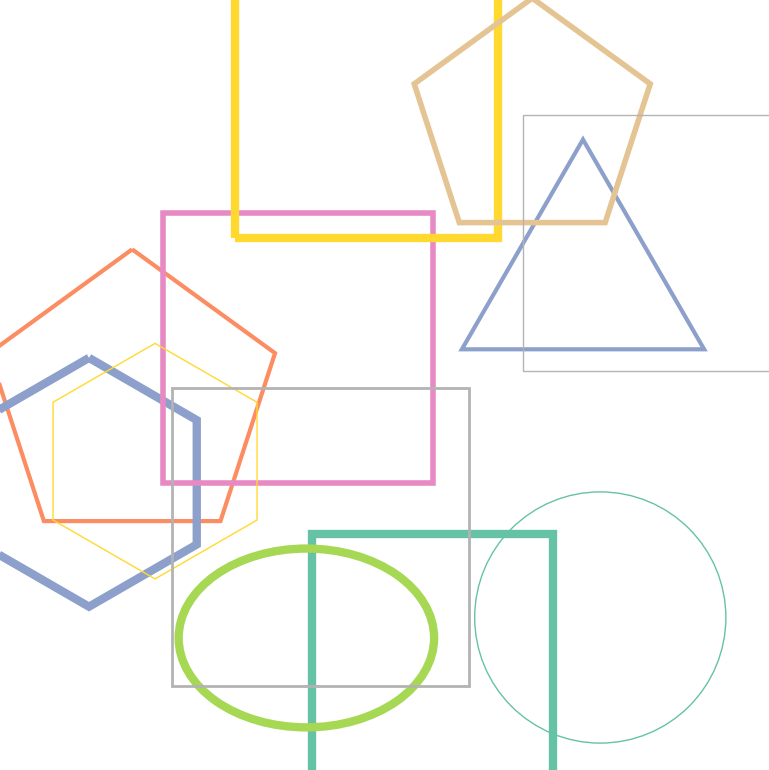[{"shape": "square", "thickness": 3, "radius": 0.78, "center": [0.562, 0.149]}, {"shape": "circle", "thickness": 0.5, "radius": 0.82, "center": [0.78, 0.198]}, {"shape": "pentagon", "thickness": 1.5, "radius": 0.98, "center": [0.172, 0.481]}, {"shape": "hexagon", "thickness": 3, "radius": 0.81, "center": [0.116, 0.374]}, {"shape": "triangle", "thickness": 1.5, "radius": 0.91, "center": [0.757, 0.637]}, {"shape": "square", "thickness": 2, "radius": 0.88, "center": [0.387, 0.548]}, {"shape": "oval", "thickness": 3, "radius": 0.83, "center": [0.398, 0.171]}, {"shape": "hexagon", "thickness": 0.5, "radius": 0.76, "center": [0.201, 0.401]}, {"shape": "square", "thickness": 3, "radius": 0.85, "center": [0.476, 0.861]}, {"shape": "pentagon", "thickness": 2, "radius": 0.81, "center": [0.691, 0.841]}, {"shape": "square", "thickness": 0.5, "radius": 0.83, "center": [0.845, 0.684]}, {"shape": "square", "thickness": 1, "radius": 0.97, "center": [0.416, 0.302]}]